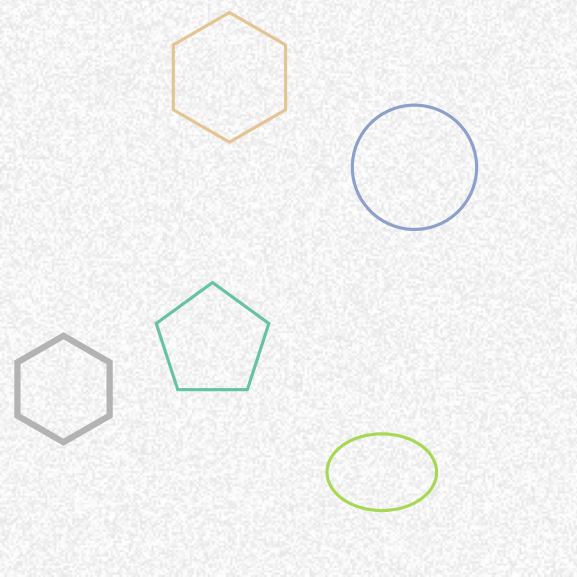[{"shape": "pentagon", "thickness": 1.5, "radius": 0.51, "center": [0.368, 0.407]}, {"shape": "circle", "thickness": 1.5, "radius": 0.54, "center": [0.718, 0.709]}, {"shape": "oval", "thickness": 1.5, "radius": 0.47, "center": [0.661, 0.181]}, {"shape": "hexagon", "thickness": 1.5, "radius": 0.56, "center": [0.397, 0.865]}, {"shape": "hexagon", "thickness": 3, "radius": 0.46, "center": [0.11, 0.326]}]